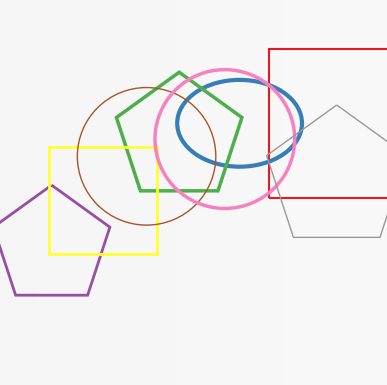[{"shape": "square", "thickness": 1.5, "radius": 0.97, "center": [0.888, 0.679]}, {"shape": "oval", "thickness": 3, "radius": 0.81, "center": [0.618, 0.68]}, {"shape": "pentagon", "thickness": 2.5, "radius": 0.85, "center": [0.462, 0.642]}, {"shape": "pentagon", "thickness": 2, "radius": 0.79, "center": [0.133, 0.361]}, {"shape": "square", "thickness": 2, "radius": 0.69, "center": [0.266, 0.48]}, {"shape": "circle", "thickness": 1, "radius": 0.89, "center": [0.378, 0.594]}, {"shape": "circle", "thickness": 2.5, "radius": 0.9, "center": [0.58, 0.639]}, {"shape": "pentagon", "thickness": 1, "radius": 0.95, "center": [0.869, 0.537]}]